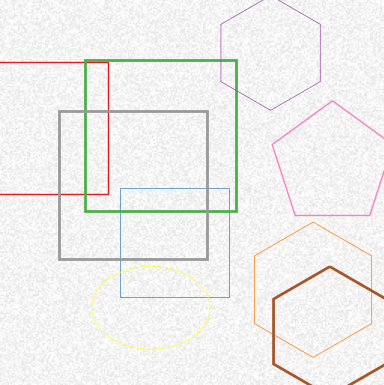[{"shape": "square", "thickness": 1, "radius": 0.85, "center": [0.11, 0.668]}, {"shape": "square", "thickness": 0.5, "radius": 0.71, "center": [0.454, 0.37]}, {"shape": "square", "thickness": 2, "radius": 0.98, "center": [0.417, 0.648]}, {"shape": "hexagon", "thickness": 0.5, "radius": 0.74, "center": [0.703, 0.862]}, {"shape": "hexagon", "thickness": 0.5, "radius": 0.88, "center": [0.813, 0.247]}, {"shape": "oval", "thickness": 0.5, "radius": 0.77, "center": [0.392, 0.201]}, {"shape": "hexagon", "thickness": 2, "radius": 0.84, "center": [0.857, 0.139]}, {"shape": "pentagon", "thickness": 1, "radius": 0.82, "center": [0.864, 0.574]}, {"shape": "square", "thickness": 2, "radius": 0.96, "center": [0.345, 0.52]}]